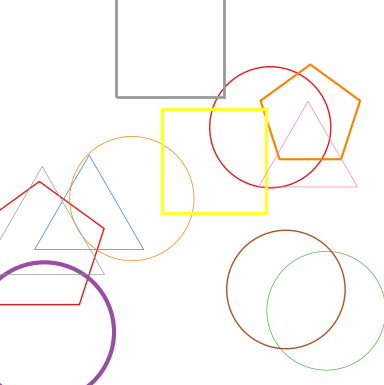[{"shape": "circle", "thickness": 1, "radius": 0.79, "center": [0.702, 0.669]}, {"shape": "pentagon", "thickness": 1, "radius": 0.88, "center": [0.102, 0.352]}, {"shape": "triangle", "thickness": 0.5, "radius": 0.82, "center": [0.232, 0.434]}, {"shape": "circle", "thickness": 0.5, "radius": 0.77, "center": [0.847, 0.193]}, {"shape": "circle", "thickness": 3, "radius": 0.9, "center": [0.115, 0.138]}, {"shape": "circle", "thickness": 0.5, "radius": 0.81, "center": [0.342, 0.484]}, {"shape": "pentagon", "thickness": 1.5, "radius": 0.68, "center": [0.806, 0.696]}, {"shape": "square", "thickness": 2.5, "radius": 0.67, "center": [0.557, 0.582]}, {"shape": "circle", "thickness": 1, "radius": 0.77, "center": [0.743, 0.248]}, {"shape": "triangle", "thickness": 0.5, "radius": 0.74, "center": [0.8, 0.588]}, {"shape": "triangle", "thickness": 0.5, "radius": 0.93, "center": [0.11, 0.381]}, {"shape": "square", "thickness": 2, "radius": 0.7, "center": [0.442, 0.888]}]